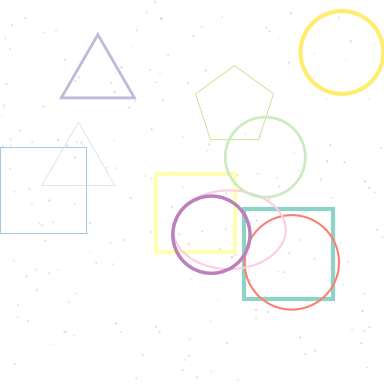[{"shape": "square", "thickness": 3, "radius": 0.58, "center": [0.749, 0.34]}, {"shape": "square", "thickness": 3, "radius": 0.51, "center": [0.507, 0.447]}, {"shape": "triangle", "thickness": 2, "radius": 0.55, "center": [0.254, 0.801]}, {"shape": "circle", "thickness": 1.5, "radius": 0.61, "center": [0.758, 0.319]}, {"shape": "square", "thickness": 0.5, "radius": 0.56, "center": [0.111, 0.506]}, {"shape": "pentagon", "thickness": 0.5, "radius": 0.53, "center": [0.609, 0.723]}, {"shape": "oval", "thickness": 1.5, "radius": 0.73, "center": [0.596, 0.403]}, {"shape": "triangle", "thickness": 0.5, "radius": 0.55, "center": [0.204, 0.573]}, {"shape": "circle", "thickness": 2.5, "radius": 0.5, "center": [0.549, 0.39]}, {"shape": "circle", "thickness": 2, "radius": 0.52, "center": [0.689, 0.592]}, {"shape": "circle", "thickness": 3, "radius": 0.54, "center": [0.888, 0.864]}]